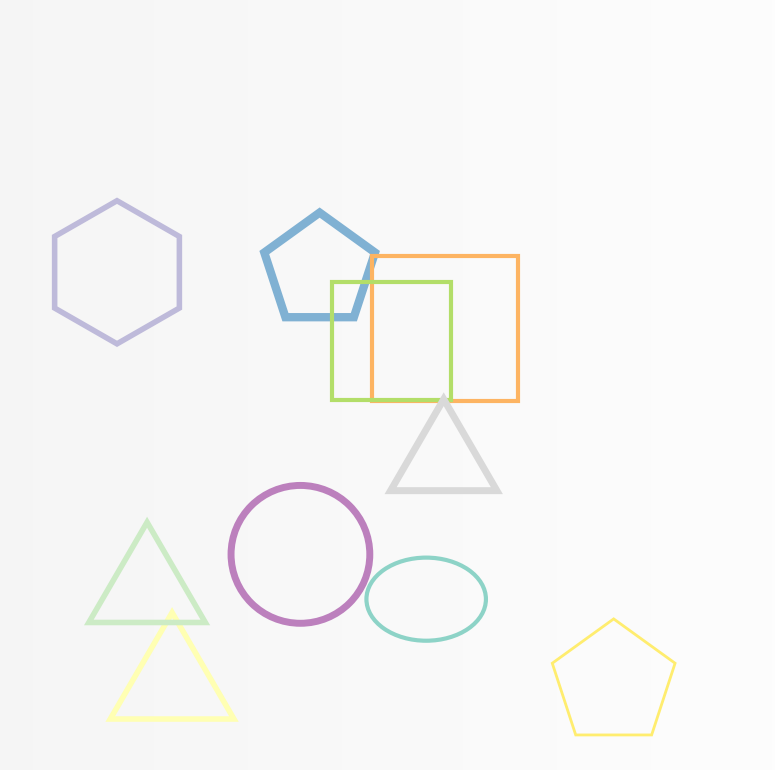[{"shape": "oval", "thickness": 1.5, "radius": 0.39, "center": [0.55, 0.222]}, {"shape": "triangle", "thickness": 2, "radius": 0.46, "center": [0.222, 0.112]}, {"shape": "hexagon", "thickness": 2, "radius": 0.46, "center": [0.151, 0.646]}, {"shape": "pentagon", "thickness": 3, "radius": 0.38, "center": [0.412, 0.649]}, {"shape": "square", "thickness": 1.5, "radius": 0.47, "center": [0.574, 0.574]}, {"shape": "square", "thickness": 1.5, "radius": 0.38, "center": [0.505, 0.557]}, {"shape": "triangle", "thickness": 2.5, "radius": 0.4, "center": [0.573, 0.402]}, {"shape": "circle", "thickness": 2.5, "radius": 0.45, "center": [0.388, 0.28]}, {"shape": "triangle", "thickness": 2, "radius": 0.43, "center": [0.19, 0.235]}, {"shape": "pentagon", "thickness": 1, "radius": 0.42, "center": [0.792, 0.113]}]